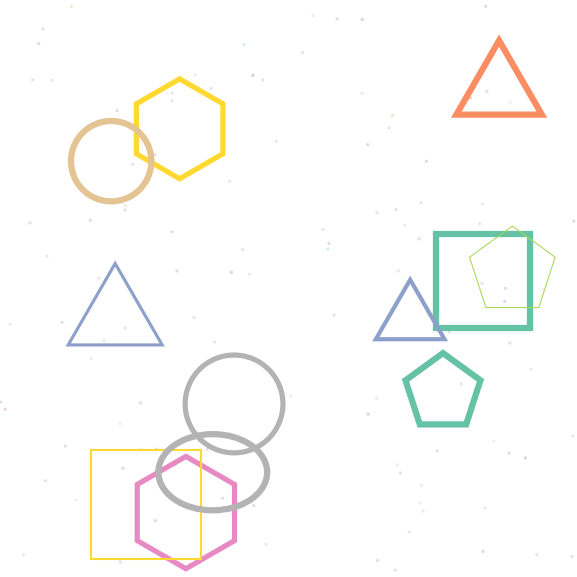[{"shape": "square", "thickness": 3, "radius": 0.41, "center": [0.836, 0.512]}, {"shape": "pentagon", "thickness": 3, "radius": 0.34, "center": [0.767, 0.319]}, {"shape": "triangle", "thickness": 3, "radius": 0.43, "center": [0.864, 0.843]}, {"shape": "triangle", "thickness": 2, "radius": 0.34, "center": [0.71, 0.446]}, {"shape": "triangle", "thickness": 1.5, "radius": 0.47, "center": [0.199, 0.449]}, {"shape": "hexagon", "thickness": 2.5, "radius": 0.49, "center": [0.322, 0.112]}, {"shape": "pentagon", "thickness": 0.5, "radius": 0.39, "center": [0.887, 0.53]}, {"shape": "square", "thickness": 1, "radius": 0.47, "center": [0.253, 0.126]}, {"shape": "hexagon", "thickness": 2.5, "radius": 0.43, "center": [0.311, 0.776]}, {"shape": "circle", "thickness": 3, "radius": 0.35, "center": [0.192, 0.72]}, {"shape": "circle", "thickness": 2.5, "radius": 0.42, "center": [0.405, 0.3]}, {"shape": "oval", "thickness": 3, "radius": 0.47, "center": [0.368, 0.181]}]